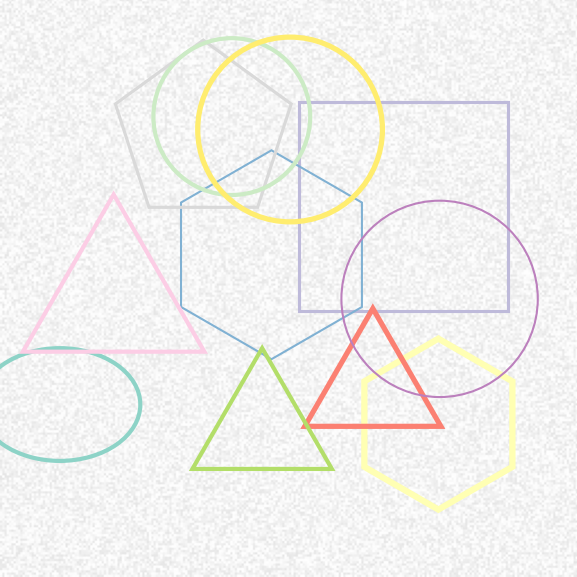[{"shape": "oval", "thickness": 2, "radius": 0.7, "center": [0.103, 0.299]}, {"shape": "hexagon", "thickness": 3, "radius": 0.74, "center": [0.759, 0.265]}, {"shape": "square", "thickness": 1.5, "radius": 0.9, "center": [0.698, 0.641]}, {"shape": "triangle", "thickness": 2.5, "radius": 0.68, "center": [0.646, 0.329]}, {"shape": "hexagon", "thickness": 1, "radius": 0.9, "center": [0.47, 0.558]}, {"shape": "triangle", "thickness": 2, "radius": 0.7, "center": [0.454, 0.257]}, {"shape": "triangle", "thickness": 2, "radius": 0.91, "center": [0.197, 0.481]}, {"shape": "pentagon", "thickness": 1.5, "radius": 0.8, "center": [0.352, 0.77]}, {"shape": "circle", "thickness": 1, "radius": 0.85, "center": [0.761, 0.482]}, {"shape": "circle", "thickness": 2, "radius": 0.68, "center": [0.401, 0.797]}, {"shape": "circle", "thickness": 2.5, "radius": 0.8, "center": [0.502, 0.775]}]